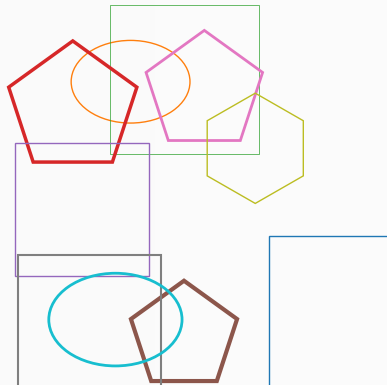[{"shape": "square", "thickness": 1, "radius": 0.99, "center": [0.893, 0.189]}, {"shape": "oval", "thickness": 1, "radius": 0.77, "center": [0.337, 0.788]}, {"shape": "square", "thickness": 0.5, "radius": 0.96, "center": [0.475, 0.793]}, {"shape": "pentagon", "thickness": 2.5, "radius": 0.87, "center": [0.188, 0.72]}, {"shape": "square", "thickness": 1, "radius": 0.87, "center": [0.212, 0.456]}, {"shape": "pentagon", "thickness": 3, "radius": 0.72, "center": [0.475, 0.127]}, {"shape": "pentagon", "thickness": 2, "radius": 0.79, "center": [0.527, 0.763]}, {"shape": "square", "thickness": 1.5, "radius": 0.92, "center": [0.232, 0.153]}, {"shape": "hexagon", "thickness": 1, "radius": 0.72, "center": [0.659, 0.615]}, {"shape": "oval", "thickness": 2, "radius": 0.86, "center": [0.298, 0.17]}]